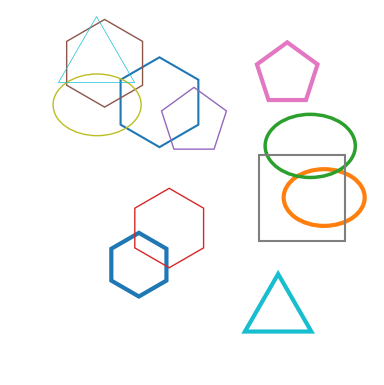[{"shape": "hexagon", "thickness": 1.5, "radius": 0.58, "center": [0.414, 0.734]}, {"shape": "hexagon", "thickness": 3, "radius": 0.41, "center": [0.361, 0.313]}, {"shape": "oval", "thickness": 3, "radius": 0.53, "center": [0.842, 0.487]}, {"shape": "oval", "thickness": 2.5, "radius": 0.59, "center": [0.806, 0.621]}, {"shape": "hexagon", "thickness": 1, "radius": 0.52, "center": [0.439, 0.408]}, {"shape": "pentagon", "thickness": 1, "radius": 0.44, "center": [0.504, 0.684]}, {"shape": "hexagon", "thickness": 1, "radius": 0.57, "center": [0.272, 0.836]}, {"shape": "pentagon", "thickness": 3, "radius": 0.41, "center": [0.746, 0.807]}, {"shape": "square", "thickness": 1.5, "radius": 0.56, "center": [0.784, 0.486]}, {"shape": "oval", "thickness": 1, "radius": 0.57, "center": [0.252, 0.728]}, {"shape": "triangle", "thickness": 3, "radius": 0.5, "center": [0.722, 0.189]}, {"shape": "triangle", "thickness": 0.5, "radius": 0.57, "center": [0.251, 0.843]}]